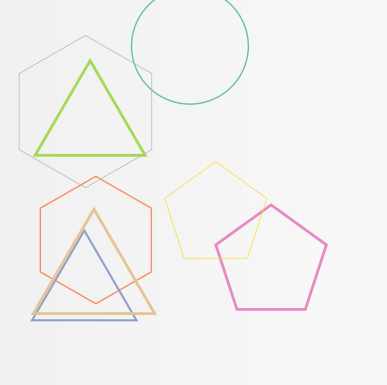[{"shape": "circle", "thickness": 1, "radius": 0.75, "center": [0.49, 0.88]}, {"shape": "hexagon", "thickness": 1, "radius": 0.83, "center": [0.247, 0.377]}, {"shape": "triangle", "thickness": 1.5, "radius": 0.78, "center": [0.217, 0.246]}, {"shape": "pentagon", "thickness": 2, "radius": 0.75, "center": [0.7, 0.318]}, {"shape": "triangle", "thickness": 2, "radius": 0.82, "center": [0.233, 0.679]}, {"shape": "pentagon", "thickness": 0.5, "radius": 0.69, "center": [0.557, 0.441]}, {"shape": "triangle", "thickness": 2, "radius": 0.9, "center": [0.243, 0.276]}, {"shape": "hexagon", "thickness": 0.5, "radius": 0.99, "center": [0.221, 0.71]}]